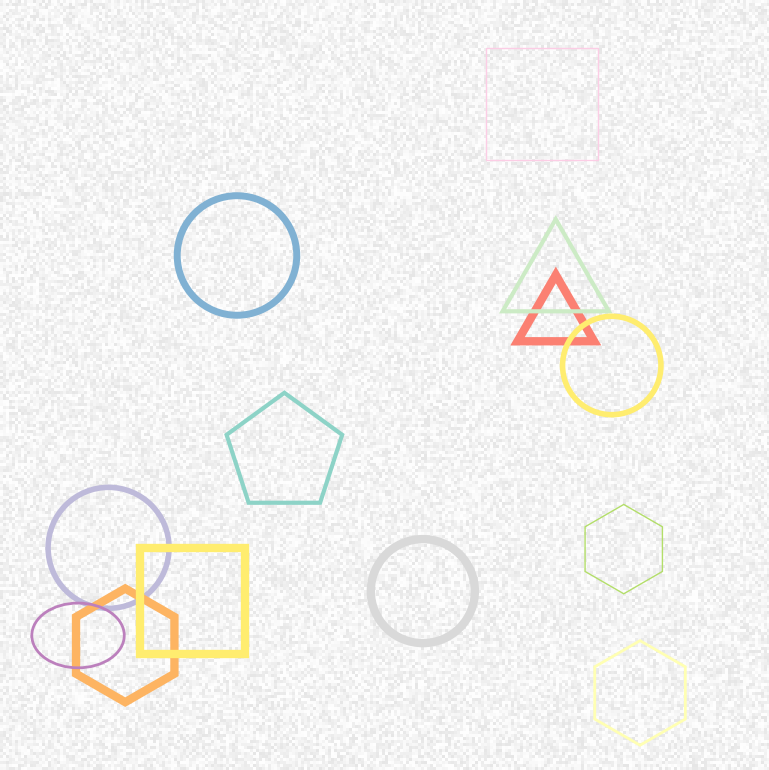[{"shape": "pentagon", "thickness": 1.5, "radius": 0.39, "center": [0.369, 0.411]}, {"shape": "hexagon", "thickness": 1, "radius": 0.34, "center": [0.831, 0.1]}, {"shape": "circle", "thickness": 2, "radius": 0.39, "center": [0.141, 0.289]}, {"shape": "triangle", "thickness": 3, "radius": 0.29, "center": [0.722, 0.585]}, {"shape": "circle", "thickness": 2.5, "radius": 0.39, "center": [0.308, 0.668]}, {"shape": "hexagon", "thickness": 3, "radius": 0.37, "center": [0.163, 0.162]}, {"shape": "hexagon", "thickness": 0.5, "radius": 0.29, "center": [0.81, 0.287]}, {"shape": "square", "thickness": 0.5, "radius": 0.37, "center": [0.704, 0.865]}, {"shape": "circle", "thickness": 3, "radius": 0.34, "center": [0.549, 0.232]}, {"shape": "oval", "thickness": 1, "radius": 0.3, "center": [0.101, 0.175]}, {"shape": "triangle", "thickness": 1.5, "radius": 0.4, "center": [0.722, 0.636]}, {"shape": "circle", "thickness": 2, "radius": 0.32, "center": [0.794, 0.525]}, {"shape": "square", "thickness": 3, "radius": 0.34, "center": [0.25, 0.22]}]